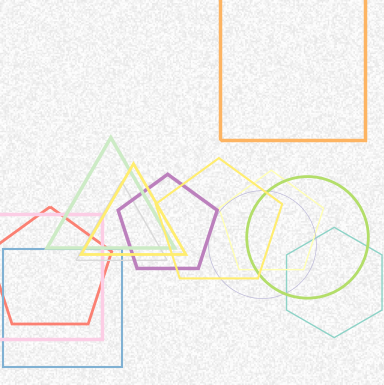[{"shape": "hexagon", "thickness": 1, "radius": 0.72, "center": [0.868, 0.266]}, {"shape": "pentagon", "thickness": 1, "radius": 0.71, "center": [0.705, 0.415]}, {"shape": "circle", "thickness": 0.5, "radius": 0.7, "center": [0.682, 0.365]}, {"shape": "pentagon", "thickness": 2, "radius": 0.84, "center": [0.13, 0.295]}, {"shape": "square", "thickness": 1.5, "radius": 0.77, "center": [0.162, 0.199]}, {"shape": "square", "thickness": 2.5, "radius": 0.94, "center": [0.76, 0.826]}, {"shape": "circle", "thickness": 2, "radius": 0.79, "center": [0.799, 0.383]}, {"shape": "square", "thickness": 2.5, "radius": 0.81, "center": [0.103, 0.281]}, {"shape": "triangle", "thickness": 1, "radius": 0.68, "center": [0.316, 0.392]}, {"shape": "pentagon", "thickness": 2.5, "radius": 0.68, "center": [0.436, 0.412]}, {"shape": "triangle", "thickness": 2.5, "radius": 0.96, "center": [0.288, 0.451]}, {"shape": "triangle", "thickness": 2, "radius": 0.79, "center": [0.347, 0.418]}, {"shape": "pentagon", "thickness": 1.5, "radius": 0.86, "center": [0.569, 0.417]}]